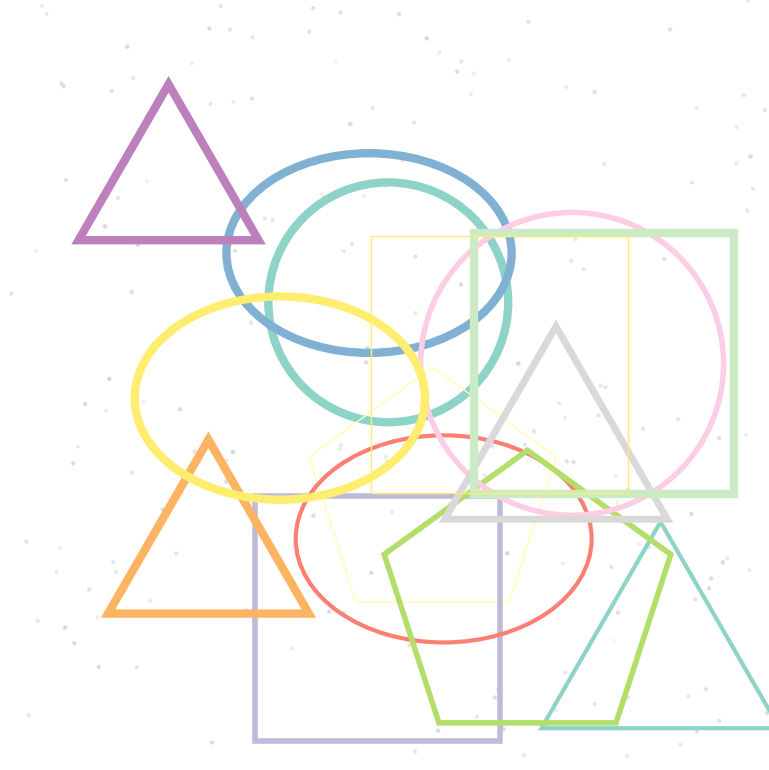[{"shape": "circle", "thickness": 3, "radius": 0.78, "center": [0.504, 0.607]}, {"shape": "triangle", "thickness": 1.5, "radius": 0.89, "center": [0.858, 0.144]}, {"shape": "pentagon", "thickness": 0.5, "radius": 0.84, "center": [0.562, 0.355]}, {"shape": "square", "thickness": 2, "radius": 0.8, "center": [0.491, 0.197]}, {"shape": "oval", "thickness": 1.5, "radius": 0.96, "center": [0.576, 0.3]}, {"shape": "oval", "thickness": 3, "radius": 0.93, "center": [0.479, 0.671]}, {"shape": "triangle", "thickness": 3, "radius": 0.75, "center": [0.271, 0.278]}, {"shape": "pentagon", "thickness": 2, "radius": 0.98, "center": [0.685, 0.22]}, {"shape": "circle", "thickness": 2, "radius": 0.98, "center": [0.743, 0.527]}, {"shape": "triangle", "thickness": 2.5, "radius": 0.83, "center": [0.722, 0.409]}, {"shape": "triangle", "thickness": 3, "radius": 0.68, "center": [0.219, 0.756]}, {"shape": "square", "thickness": 3, "radius": 0.85, "center": [0.784, 0.528]}, {"shape": "oval", "thickness": 3, "radius": 0.94, "center": [0.363, 0.483]}, {"shape": "square", "thickness": 0.5, "radius": 0.84, "center": [0.649, 0.527]}]